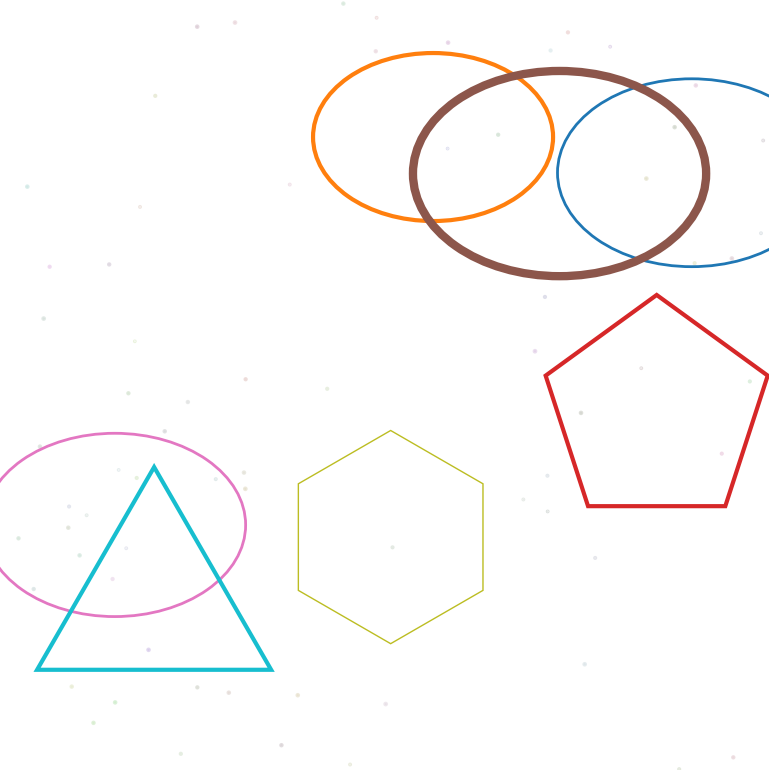[{"shape": "oval", "thickness": 1, "radius": 0.87, "center": [0.898, 0.776]}, {"shape": "oval", "thickness": 1.5, "radius": 0.78, "center": [0.562, 0.822]}, {"shape": "pentagon", "thickness": 1.5, "radius": 0.76, "center": [0.853, 0.465]}, {"shape": "oval", "thickness": 3, "radius": 0.95, "center": [0.727, 0.775]}, {"shape": "oval", "thickness": 1, "radius": 0.85, "center": [0.149, 0.318]}, {"shape": "hexagon", "thickness": 0.5, "radius": 0.69, "center": [0.507, 0.302]}, {"shape": "triangle", "thickness": 1.5, "radius": 0.88, "center": [0.2, 0.218]}]